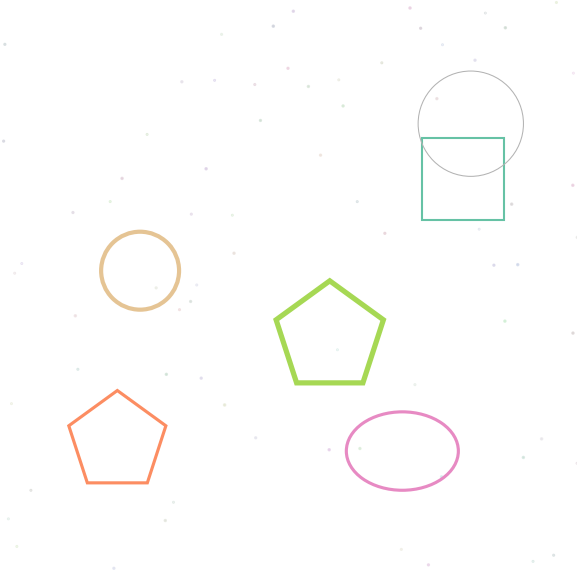[{"shape": "square", "thickness": 1, "radius": 0.35, "center": [0.802, 0.689]}, {"shape": "pentagon", "thickness": 1.5, "radius": 0.44, "center": [0.203, 0.235]}, {"shape": "oval", "thickness": 1.5, "radius": 0.48, "center": [0.697, 0.218]}, {"shape": "pentagon", "thickness": 2.5, "radius": 0.49, "center": [0.571, 0.415]}, {"shape": "circle", "thickness": 2, "radius": 0.34, "center": [0.243, 0.53]}, {"shape": "circle", "thickness": 0.5, "radius": 0.46, "center": [0.815, 0.785]}]